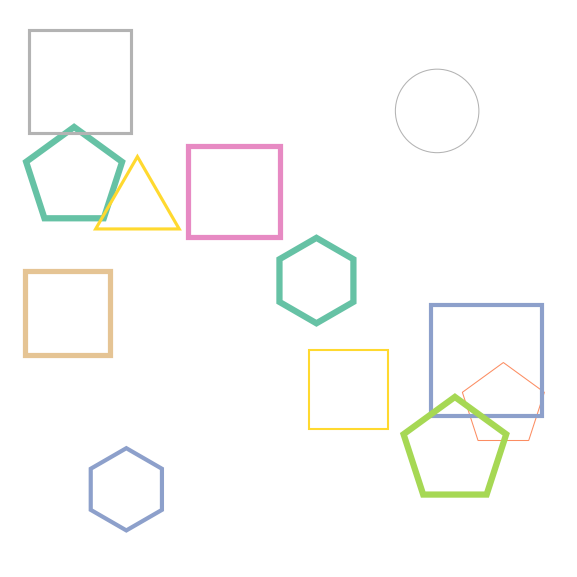[{"shape": "pentagon", "thickness": 3, "radius": 0.44, "center": [0.128, 0.692]}, {"shape": "hexagon", "thickness": 3, "radius": 0.37, "center": [0.548, 0.513]}, {"shape": "pentagon", "thickness": 0.5, "radius": 0.37, "center": [0.872, 0.297]}, {"shape": "hexagon", "thickness": 2, "radius": 0.36, "center": [0.219, 0.152]}, {"shape": "square", "thickness": 2, "radius": 0.48, "center": [0.843, 0.375]}, {"shape": "square", "thickness": 2.5, "radius": 0.4, "center": [0.405, 0.668]}, {"shape": "pentagon", "thickness": 3, "radius": 0.47, "center": [0.788, 0.218]}, {"shape": "square", "thickness": 1, "radius": 0.34, "center": [0.603, 0.324]}, {"shape": "triangle", "thickness": 1.5, "radius": 0.42, "center": [0.238, 0.644]}, {"shape": "square", "thickness": 2.5, "radius": 0.36, "center": [0.117, 0.457]}, {"shape": "square", "thickness": 1.5, "radius": 0.44, "center": [0.139, 0.858]}, {"shape": "circle", "thickness": 0.5, "radius": 0.36, "center": [0.757, 0.807]}]